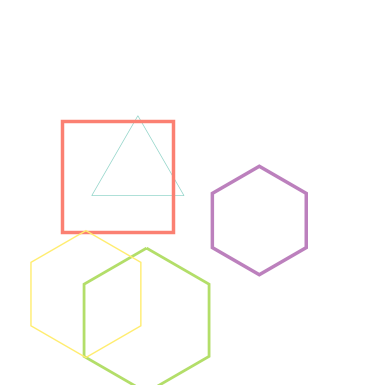[{"shape": "triangle", "thickness": 0.5, "radius": 0.69, "center": [0.358, 0.561]}, {"shape": "square", "thickness": 2.5, "radius": 0.72, "center": [0.306, 0.542]}, {"shape": "hexagon", "thickness": 2, "radius": 0.94, "center": [0.381, 0.168]}, {"shape": "hexagon", "thickness": 2.5, "radius": 0.7, "center": [0.674, 0.427]}, {"shape": "hexagon", "thickness": 1, "radius": 0.82, "center": [0.223, 0.236]}]